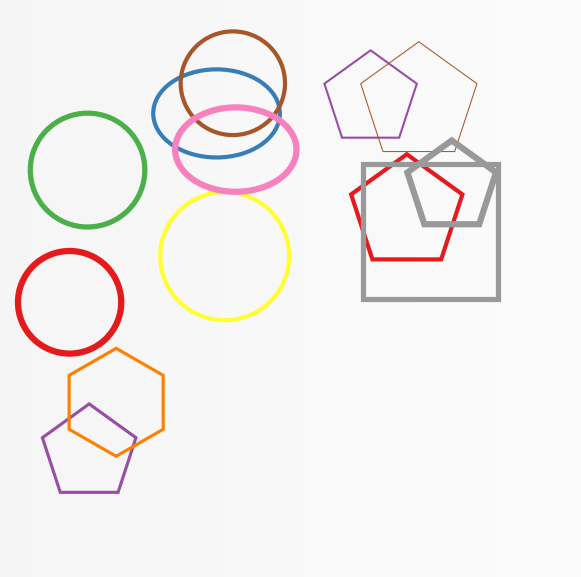[{"shape": "pentagon", "thickness": 2, "radius": 0.5, "center": [0.7, 0.631]}, {"shape": "circle", "thickness": 3, "radius": 0.44, "center": [0.12, 0.476]}, {"shape": "oval", "thickness": 2, "radius": 0.54, "center": [0.373, 0.803]}, {"shape": "circle", "thickness": 2.5, "radius": 0.49, "center": [0.151, 0.705]}, {"shape": "pentagon", "thickness": 1.5, "radius": 0.42, "center": [0.153, 0.215]}, {"shape": "pentagon", "thickness": 1, "radius": 0.42, "center": [0.638, 0.828]}, {"shape": "hexagon", "thickness": 1.5, "radius": 0.47, "center": [0.2, 0.303]}, {"shape": "circle", "thickness": 2, "radius": 0.55, "center": [0.387, 0.556]}, {"shape": "circle", "thickness": 2, "radius": 0.45, "center": [0.401, 0.855]}, {"shape": "pentagon", "thickness": 0.5, "radius": 0.53, "center": [0.721, 0.822]}, {"shape": "oval", "thickness": 3, "radius": 0.52, "center": [0.406, 0.74]}, {"shape": "pentagon", "thickness": 3, "radius": 0.4, "center": [0.777, 0.676]}, {"shape": "square", "thickness": 2.5, "radius": 0.58, "center": [0.74, 0.599]}]